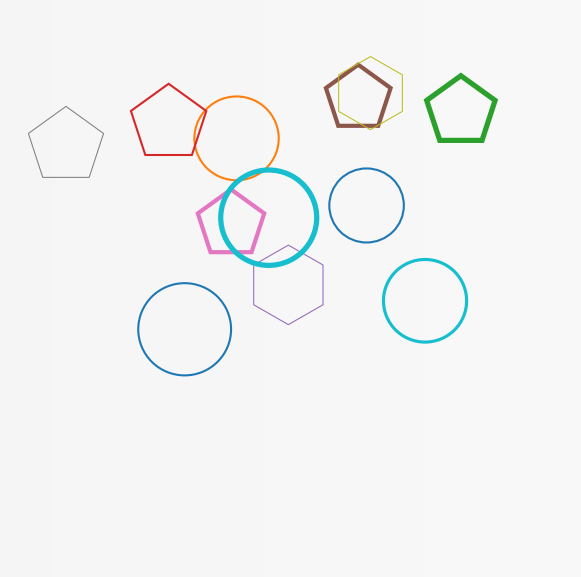[{"shape": "circle", "thickness": 1, "radius": 0.4, "center": [0.318, 0.429]}, {"shape": "circle", "thickness": 1, "radius": 0.32, "center": [0.631, 0.643]}, {"shape": "circle", "thickness": 1, "radius": 0.36, "center": [0.407, 0.76]}, {"shape": "pentagon", "thickness": 2.5, "radius": 0.31, "center": [0.793, 0.806]}, {"shape": "pentagon", "thickness": 1, "radius": 0.34, "center": [0.29, 0.786]}, {"shape": "hexagon", "thickness": 0.5, "radius": 0.34, "center": [0.496, 0.506]}, {"shape": "pentagon", "thickness": 2, "radius": 0.29, "center": [0.616, 0.829]}, {"shape": "pentagon", "thickness": 2, "radius": 0.3, "center": [0.397, 0.611]}, {"shape": "pentagon", "thickness": 0.5, "radius": 0.34, "center": [0.113, 0.747]}, {"shape": "hexagon", "thickness": 0.5, "radius": 0.32, "center": [0.637, 0.838]}, {"shape": "circle", "thickness": 1.5, "radius": 0.36, "center": [0.731, 0.478]}, {"shape": "circle", "thickness": 2.5, "radius": 0.41, "center": [0.462, 0.622]}]